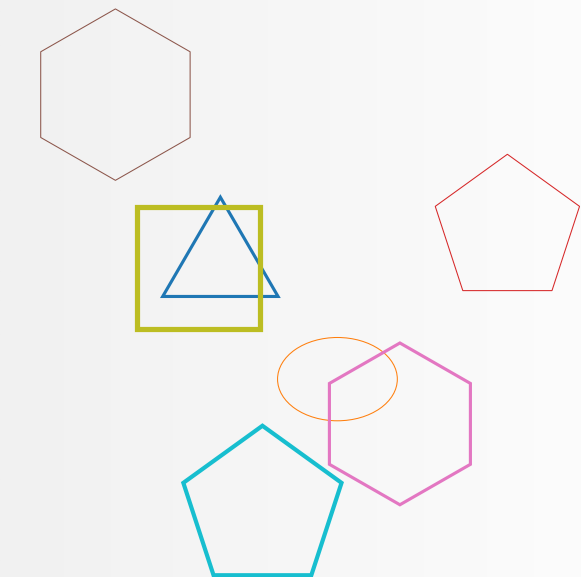[{"shape": "triangle", "thickness": 1.5, "radius": 0.57, "center": [0.379, 0.543]}, {"shape": "oval", "thickness": 0.5, "radius": 0.52, "center": [0.581, 0.343]}, {"shape": "pentagon", "thickness": 0.5, "radius": 0.65, "center": [0.873, 0.601]}, {"shape": "hexagon", "thickness": 0.5, "radius": 0.74, "center": [0.199, 0.835]}, {"shape": "hexagon", "thickness": 1.5, "radius": 0.7, "center": [0.688, 0.265]}, {"shape": "square", "thickness": 2.5, "radius": 0.53, "center": [0.342, 0.535]}, {"shape": "pentagon", "thickness": 2, "radius": 0.72, "center": [0.452, 0.119]}]